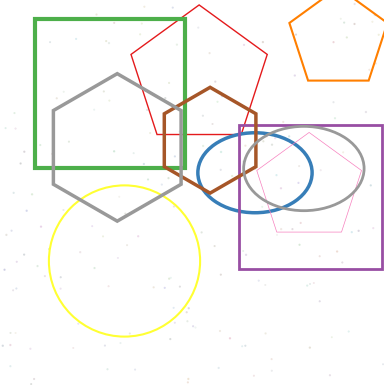[{"shape": "pentagon", "thickness": 1, "radius": 0.93, "center": [0.517, 0.801]}, {"shape": "oval", "thickness": 2.5, "radius": 0.74, "center": [0.662, 0.551]}, {"shape": "square", "thickness": 3, "radius": 0.97, "center": [0.286, 0.756]}, {"shape": "square", "thickness": 2, "radius": 0.93, "center": [0.806, 0.489]}, {"shape": "pentagon", "thickness": 1.5, "radius": 0.67, "center": [0.879, 0.899]}, {"shape": "circle", "thickness": 1.5, "radius": 0.98, "center": [0.323, 0.322]}, {"shape": "hexagon", "thickness": 2.5, "radius": 0.69, "center": [0.546, 0.636]}, {"shape": "pentagon", "thickness": 0.5, "radius": 0.72, "center": [0.803, 0.513]}, {"shape": "oval", "thickness": 2, "radius": 0.78, "center": [0.789, 0.562]}, {"shape": "hexagon", "thickness": 2.5, "radius": 0.96, "center": [0.305, 0.617]}]